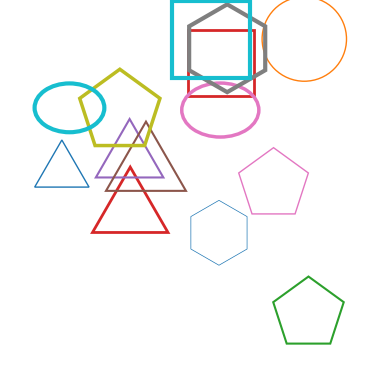[{"shape": "hexagon", "thickness": 0.5, "radius": 0.42, "center": [0.569, 0.395]}, {"shape": "triangle", "thickness": 1, "radius": 0.41, "center": [0.161, 0.555]}, {"shape": "circle", "thickness": 1, "radius": 0.55, "center": [0.79, 0.899]}, {"shape": "pentagon", "thickness": 1.5, "radius": 0.48, "center": [0.801, 0.185]}, {"shape": "triangle", "thickness": 2, "radius": 0.57, "center": [0.338, 0.453]}, {"shape": "square", "thickness": 2, "radius": 0.43, "center": [0.574, 0.836]}, {"shape": "triangle", "thickness": 1.5, "radius": 0.51, "center": [0.337, 0.59]}, {"shape": "triangle", "thickness": 1.5, "radius": 0.6, "center": [0.379, 0.564]}, {"shape": "oval", "thickness": 2.5, "radius": 0.5, "center": [0.572, 0.714]}, {"shape": "pentagon", "thickness": 1, "radius": 0.48, "center": [0.711, 0.521]}, {"shape": "hexagon", "thickness": 3, "radius": 0.57, "center": [0.59, 0.875]}, {"shape": "pentagon", "thickness": 2.5, "radius": 0.55, "center": [0.311, 0.711]}, {"shape": "square", "thickness": 3, "radius": 0.5, "center": [0.548, 0.897]}, {"shape": "oval", "thickness": 3, "radius": 0.45, "center": [0.18, 0.72]}]